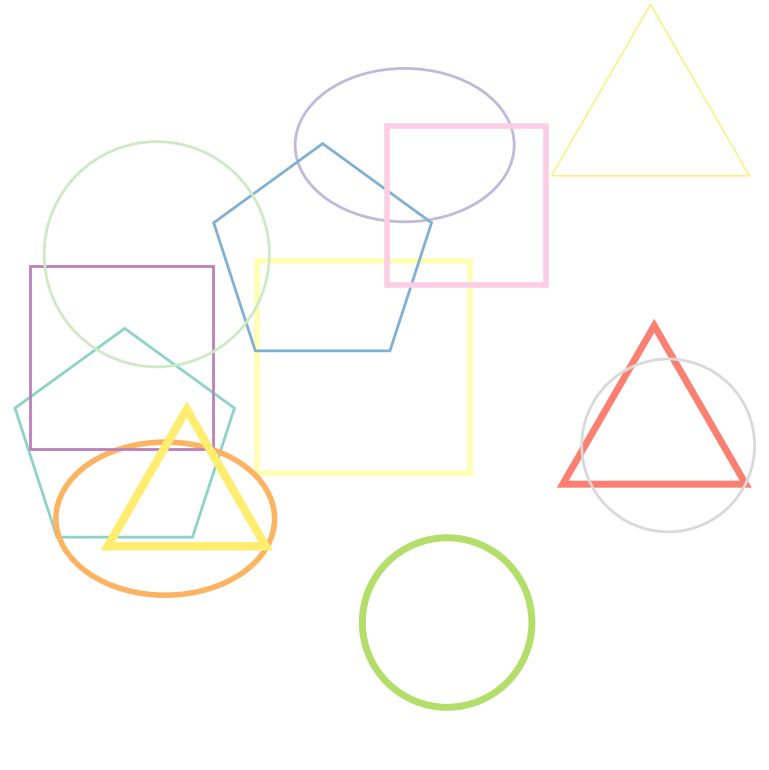[{"shape": "pentagon", "thickness": 1, "radius": 0.75, "center": [0.162, 0.424]}, {"shape": "square", "thickness": 2, "radius": 0.69, "center": [0.472, 0.523]}, {"shape": "oval", "thickness": 1, "radius": 0.71, "center": [0.526, 0.812]}, {"shape": "triangle", "thickness": 2.5, "radius": 0.69, "center": [0.85, 0.44]}, {"shape": "pentagon", "thickness": 1, "radius": 0.74, "center": [0.419, 0.665]}, {"shape": "oval", "thickness": 2, "radius": 0.71, "center": [0.215, 0.326]}, {"shape": "circle", "thickness": 2.5, "radius": 0.55, "center": [0.581, 0.192]}, {"shape": "square", "thickness": 2, "radius": 0.52, "center": [0.606, 0.733]}, {"shape": "circle", "thickness": 1, "radius": 0.56, "center": [0.868, 0.422]}, {"shape": "square", "thickness": 1, "radius": 0.59, "center": [0.158, 0.536]}, {"shape": "circle", "thickness": 1, "radius": 0.73, "center": [0.204, 0.67]}, {"shape": "triangle", "thickness": 3, "radius": 0.59, "center": [0.242, 0.35]}, {"shape": "triangle", "thickness": 0.5, "radius": 0.74, "center": [0.845, 0.846]}]